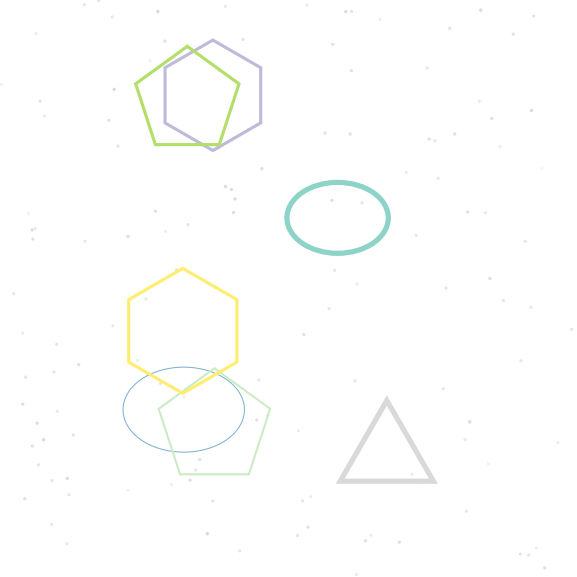[{"shape": "oval", "thickness": 2.5, "radius": 0.44, "center": [0.585, 0.622]}, {"shape": "hexagon", "thickness": 1.5, "radius": 0.48, "center": [0.369, 0.834]}, {"shape": "oval", "thickness": 0.5, "radius": 0.53, "center": [0.318, 0.29]}, {"shape": "pentagon", "thickness": 1.5, "radius": 0.47, "center": [0.324, 0.825]}, {"shape": "triangle", "thickness": 2.5, "radius": 0.47, "center": [0.67, 0.212]}, {"shape": "pentagon", "thickness": 1, "radius": 0.51, "center": [0.371, 0.26]}, {"shape": "hexagon", "thickness": 1.5, "radius": 0.54, "center": [0.317, 0.426]}]